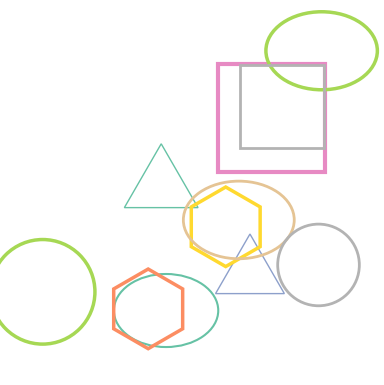[{"shape": "oval", "thickness": 1.5, "radius": 0.68, "center": [0.431, 0.193]}, {"shape": "triangle", "thickness": 1, "radius": 0.55, "center": [0.419, 0.516]}, {"shape": "hexagon", "thickness": 2.5, "radius": 0.52, "center": [0.385, 0.198]}, {"shape": "triangle", "thickness": 1, "radius": 0.52, "center": [0.649, 0.289]}, {"shape": "square", "thickness": 3, "radius": 0.7, "center": [0.705, 0.694]}, {"shape": "circle", "thickness": 2.5, "radius": 0.68, "center": [0.111, 0.242]}, {"shape": "oval", "thickness": 2.5, "radius": 0.72, "center": [0.835, 0.868]}, {"shape": "hexagon", "thickness": 2.5, "radius": 0.52, "center": [0.586, 0.411]}, {"shape": "oval", "thickness": 2, "radius": 0.72, "center": [0.62, 0.429]}, {"shape": "circle", "thickness": 2, "radius": 0.53, "center": [0.827, 0.312]}, {"shape": "square", "thickness": 2, "radius": 0.54, "center": [0.732, 0.723]}]